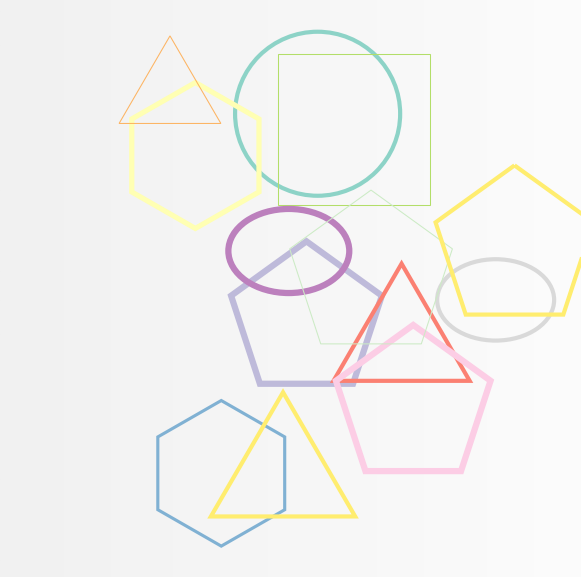[{"shape": "circle", "thickness": 2, "radius": 0.71, "center": [0.546, 0.802]}, {"shape": "hexagon", "thickness": 2.5, "radius": 0.63, "center": [0.336, 0.73]}, {"shape": "pentagon", "thickness": 3, "radius": 0.68, "center": [0.527, 0.445]}, {"shape": "triangle", "thickness": 2, "radius": 0.68, "center": [0.691, 0.407]}, {"shape": "hexagon", "thickness": 1.5, "radius": 0.63, "center": [0.381, 0.18]}, {"shape": "triangle", "thickness": 0.5, "radius": 0.51, "center": [0.292, 0.836]}, {"shape": "square", "thickness": 0.5, "radius": 0.65, "center": [0.609, 0.775]}, {"shape": "pentagon", "thickness": 3, "radius": 0.7, "center": [0.711, 0.297]}, {"shape": "oval", "thickness": 2, "radius": 0.5, "center": [0.853, 0.48]}, {"shape": "oval", "thickness": 3, "radius": 0.52, "center": [0.497, 0.565]}, {"shape": "pentagon", "thickness": 0.5, "radius": 0.74, "center": [0.638, 0.523]}, {"shape": "pentagon", "thickness": 2, "radius": 0.71, "center": [0.885, 0.57]}, {"shape": "triangle", "thickness": 2, "radius": 0.72, "center": [0.487, 0.177]}]